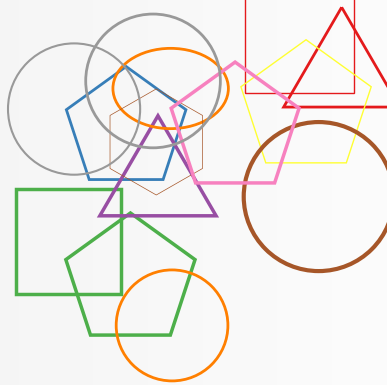[{"shape": "triangle", "thickness": 2, "radius": 0.86, "center": [0.882, 0.808]}, {"shape": "square", "thickness": 1, "radius": 0.7, "center": [0.773, 0.898]}, {"shape": "pentagon", "thickness": 2, "radius": 0.81, "center": [0.326, 0.665]}, {"shape": "square", "thickness": 2.5, "radius": 0.68, "center": [0.177, 0.373]}, {"shape": "pentagon", "thickness": 2.5, "radius": 0.88, "center": [0.337, 0.271]}, {"shape": "triangle", "thickness": 2.5, "radius": 0.87, "center": [0.408, 0.526]}, {"shape": "circle", "thickness": 2, "radius": 0.72, "center": [0.444, 0.155]}, {"shape": "oval", "thickness": 2, "radius": 0.74, "center": [0.44, 0.77]}, {"shape": "pentagon", "thickness": 1, "radius": 0.88, "center": [0.79, 0.72]}, {"shape": "hexagon", "thickness": 0.5, "radius": 0.69, "center": [0.403, 0.631]}, {"shape": "circle", "thickness": 3, "radius": 0.97, "center": [0.822, 0.489]}, {"shape": "pentagon", "thickness": 2.5, "radius": 0.87, "center": [0.607, 0.665]}, {"shape": "circle", "thickness": 1.5, "radius": 0.85, "center": [0.191, 0.717]}, {"shape": "circle", "thickness": 2, "radius": 0.87, "center": [0.395, 0.79]}]